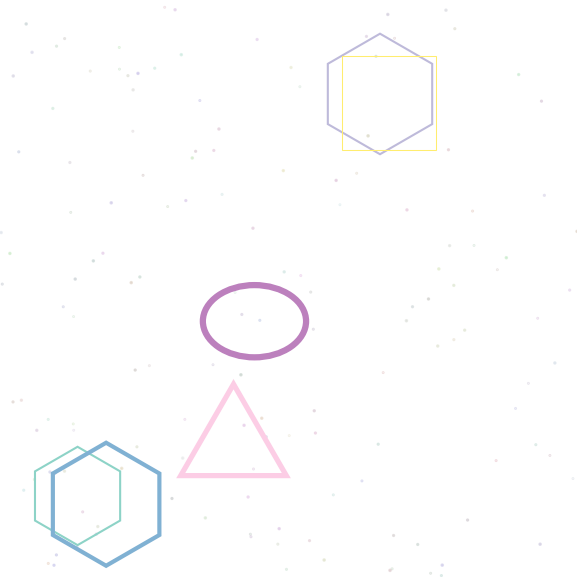[{"shape": "hexagon", "thickness": 1, "radius": 0.43, "center": [0.134, 0.14]}, {"shape": "hexagon", "thickness": 1, "radius": 0.52, "center": [0.658, 0.836]}, {"shape": "hexagon", "thickness": 2, "radius": 0.53, "center": [0.184, 0.126]}, {"shape": "triangle", "thickness": 2.5, "radius": 0.53, "center": [0.404, 0.228]}, {"shape": "oval", "thickness": 3, "radius": 0.45, "center": [0.441, 0.443]}, {"shape": "square", "thickness": 0.5, "radius": 0.41, "center": [0.674, 0.821]}]